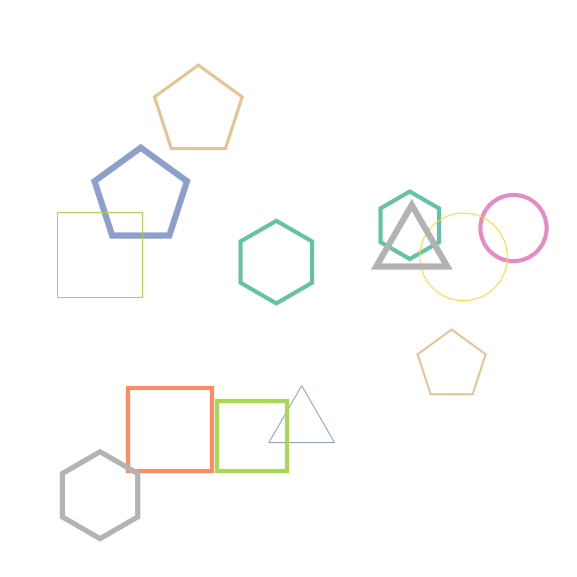[{"shape": "hexagon", "thickness": 2, "radius": 0.36, "center": [0.478, 0.545]}, {"shape": "hexagon", "thickness": 2, "radius": 0.29, "center": [0.71, 0.609]}, {"shape": "square", "thickness": 2, "radius": 0.36, "center": [0.295, 0.255]}, {"shape": "pentagon", "thickness": 3, "radius": 0.42, "center": [0.244, 0.659]}, {"shape": "triangle", "thickness": 0.5, "radius": 0.33, "center": [0.522, 0.266]}, {"shape": "circle", "thickness": 2, "radius": 0.29, "center": [0.889, 0.604]}, {"shape": "square", "thickness": 2, "radius": 0.3, "center": [0.436, 0.245]}, {"shape": "square", "thickness": 0.5, "radius": 0.37, "center": [0.173, 0.558]}, {"shape": "circle", "thickness": 0.5, "radius": 0.38, "center": [0.803, 0.554]}, {"shape": "pentagon", "thickness": 1, "radius": 0.31, "center": [0.782, 0.367]}, {"shape": "pentagon", "thickness": 1.5, "radius": 0.4, "center": [0.343, 0.807]}, {"shape": "hexagon", "thickness": 2.5, "radius": 0.38, "center": [0.173, 0.142]}, {"shape": "triangle", "thickness": 3, "radius": 0.36, "center": [0.713, 0.573]}]